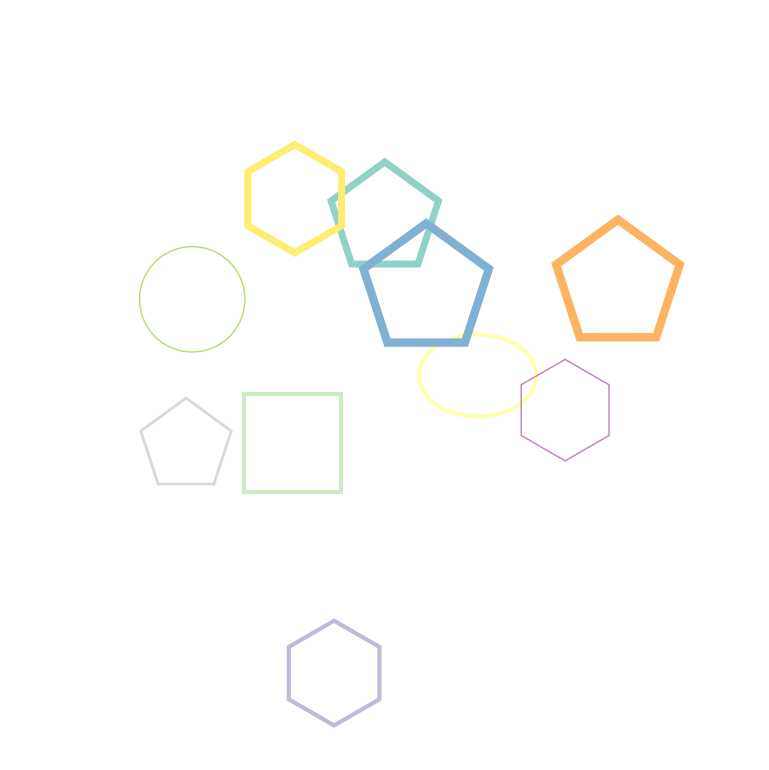[{"shape": "pentagon", "thickness": 2.5, "radius": 0.37, "center": [0.5, 0.716]}, {"shape": "oval", "thickness": 1.5, "radius": 0.38, "center": [0.62, 0.512]}, {"shape": "hexagon", "thickness": 1.5, "radius": 0.34, "center": [0.434, 0.126]}, {"shape": "pentagon", "thickness": 3, "radius": 0.43, "center": [0.553, 0.624]}, {"shape": "pentagon", "thickness": 3, "radius": 0.42, "center": [0.803, 0.63]}, {"shape": "circle", "thickness": 0.5, "radius": 0.34, "center": [0.25, 0.611]}, {"shape": "pentagon", "thickness": 1, "radius": 0.31, "center": [0.242, 0.421]}, {"shape": "hexagon", "thickness": 0.5, "radius": 0.33, "center": [0.734, 0.467]}, {"shape": "square", "thickness": 1.5, "radius": 0.32, "center": [0.38, 0.424]}, {"shape": "hexagon", "thickness": 2.5, "radius": 0.35, "center": [0.383, 0.742]}]